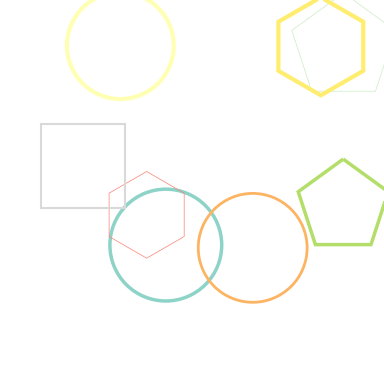[{"shape": "circle", "thickness": 2.5, "radius": 0.73, "center": [0.431, 0.363]}, {"shape": "circle", "thickness": 3, "radius": 0.69, "center": [0.313, 0.882]}, {"shape": "hexagon", "thickness": 0.5, "radius": 0.56, "center": [0.381, 0.442]}, {"shape": "circle", "thickness": 2, "radius": 0.71, "center": [0.656, 0.356]}, {"shape": "pentagon", "thickness": 2.5, "radius": 0.61, "center": [0.891, 0.464]}, {"shape": "square", "thickness": 1.5, "radius": 0.55, "center": [0.216, 0.569]}, {"shape": "pentagon", "thickness": 0.5, "radius": 0.71, "center": [0.892, 0.877]}, {"shape": "hexagon", "thickness": 3, "radius": 0.64, "center": [0.833, 0.88]}]